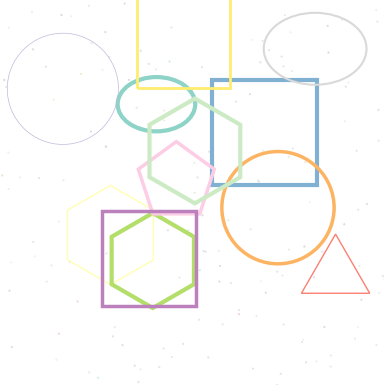[{"shape": "oval", "thickness": 3, "radius": 0.5, "center": [0.406, 0.729]}, {"shape": "hexagon", "thickness": 1, "radius": 0.64, "center": [0.287, 0.39]}, {"shape": "circle", "thickness": 0.5, "radius": 0.72, "center": [0.163, 0.769]}, {"shape": "triangle", "thickness": 1, "radius": 0.51, "center": [0.872, 0.289]}, {"shape": "square", "thickness": 3, "radius": 0.68, "center": [0.688, 0.656]}, {"shape": "circle", "thickness": 2.5, "radius": 0.73, "center": [0.722, 0.461]}, {"shape": "hexagon", "thickness": 3, "radius": 0.62, "center": [0.397, 0.323]}, {"shape": "pentagon", "thickness": 2.5, "radius": 0.52, "center": [0.458, 0.528]}, {"shape": "oval", "thickness": 1.5, "radius": 0.67, "center": [0.818, 0.873]}, {"shape": "square", "thickness": 2.5, "radius": 0.61, "center": [0.387, 0.329]}, {"shape": "hexagon", "thickness": 3, "radius": 0.68, "center": [0.506, 0.608]}, {"shape": "square", "thickness": 2, "radius": 0.6, "center": [0.477, 0.892]}]